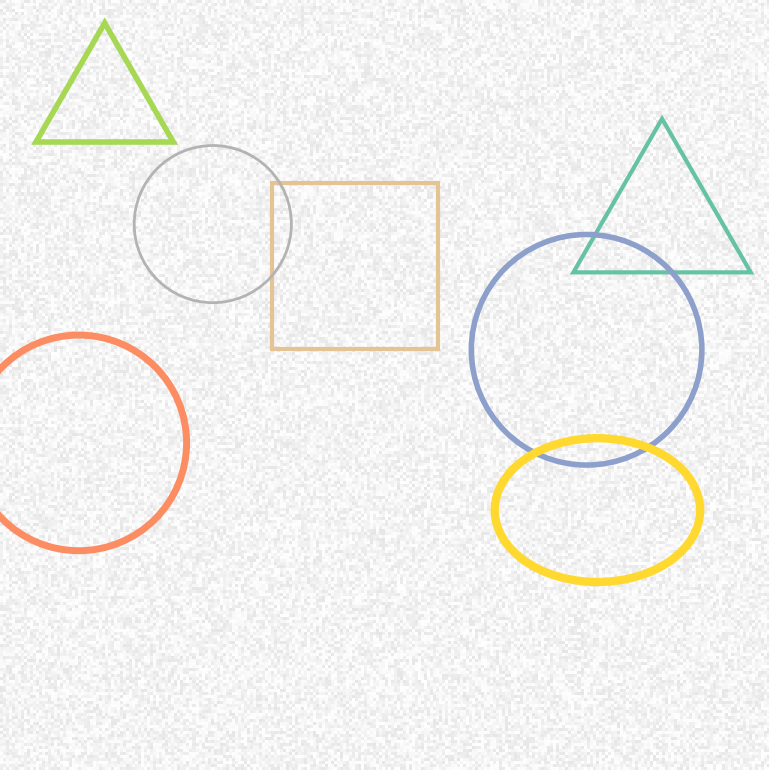[{"shape": "triangle", "thickness": 1.5, "radius": 0.66, "center": [0.86, 0.713]}, {"shape": "circle", "thickness": 2.5, "radius": 0.7, "center": [0.102, 0.425]}, {"shape": "circle", "thickness": 2, "radius": 0.75, "center": [0.762, 0.546]}, {"shape": "triangle", "thickness": 2, "radius": 0.51, "center": [0.136, 0.867]}, {"shape": "oval", "thickness": 3, "radius": 0.67, "center": [0.776, 0.338]}, {"shape": "square", "thickness": 1.5, "radius": 0.54, "center": [0.461, 0.655]}, {"shape": "circle", "thickness": 1, "radius": 0.51, "center": [0.276, 0.709]}]